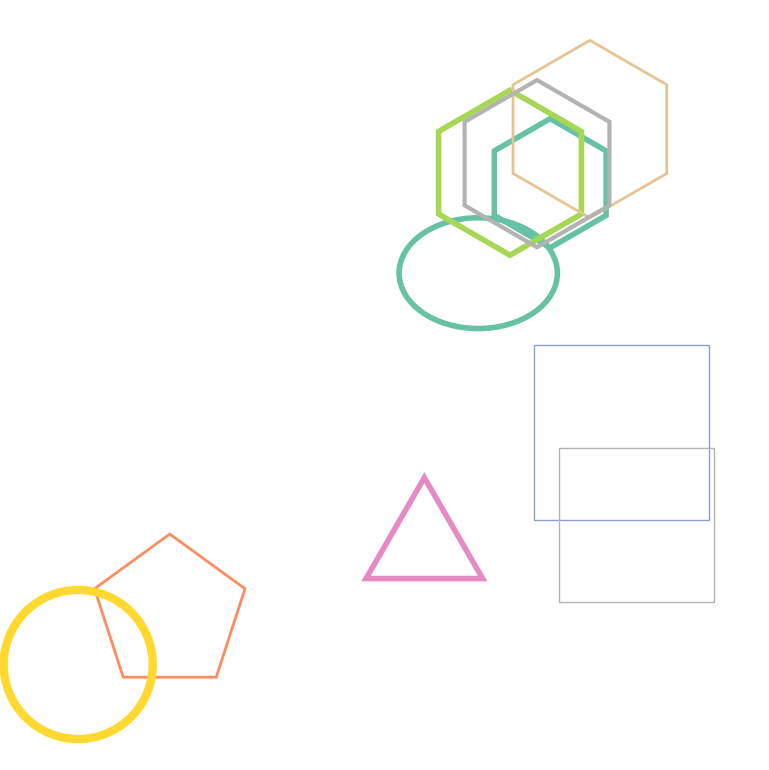[{"shape": "hexagon", "thickness": 2, "radius": 0.42, "center": [0.715, 0.762]}, {"shape": "oval", "thickness": 2, "radius": 0.51, "center": [0.621, 0.645]}, {"shape": "pentagon", "thickness": 1, "radius": 0.51, "center": [0.22, 0.204]}, {"shape": "square", "thickness": 0.5, "radius": 0.57, "center": [0.807, 0.438]}, {"shape": "triangle", "thickness": 2, "radius": 0.44, "center": [0.551, 0.292]}, {"shape": "hexagon", "thickness": 2, "radius": 0.54, "center": [0.662, 0.776]}, {"shape": "circle", "thickness": 3, "radius": 0.48, "center": [0.102, 0.137]}, {"shape": "hexagon", "thickness": 1, "radius": 0.58, "center": [0.766, 0.832]}, {"shape": "hexagon", "thickness": 1.5, "radius": 0.54, "center": [0.697, 0.787]}, {"shape": "square", "thickness": 0.5, "radius": 0.5, "center": [0.827, 0.318]}]